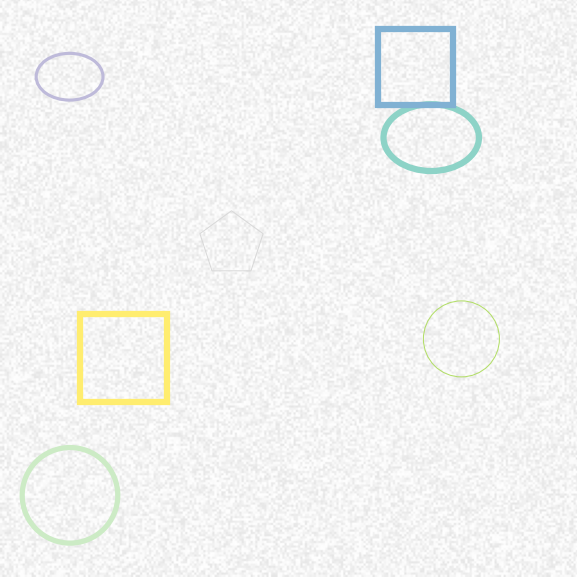[{"shape": "oval", "thickness": 3, "radius": 0.41, "center": [0.747, 0.761]}, {"shape": "oval", "thickness": 1.5, "radius": 0.29, "center": [0.121, 0.866]}, {"shape": "square", "thickness": 3, "radius": 0.33, "center": [0.72, 0.883]}, {"shape": "circle", "thickness": 0.5, "radius": 0.33, "center": [0.799, 0.412]}, {"shape": "pentagon", "thickness": 0.5, "radius": 0.29, "center": [0.401, 0.577]}, {"shape": "circle", "thickness": 2.5, "radius": 0.41, "center": [0.121, 0.141]}, {"shape": "square", "thickness": 3, "radius": 0.38, "center": [0.213, 0.379]}]